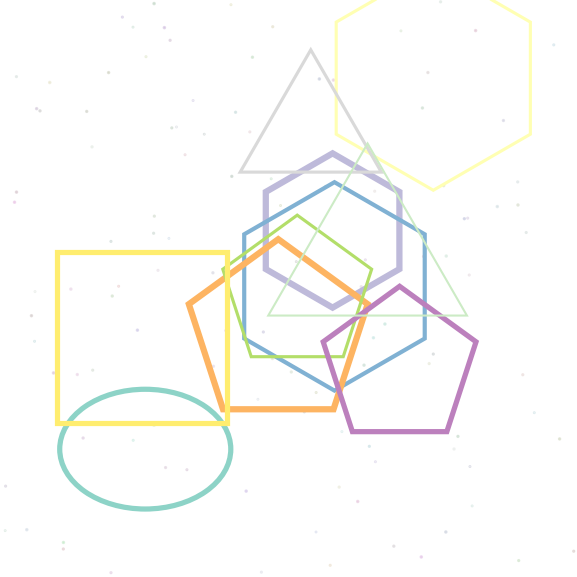[{"shape": "oval", "thickness": 2.5, "radius": 0.74, "center": [0.252, 0.221]}, {"shape": "hexagon", "thickness": 1.5, "radius": 0.97, "center": [0.75, 0.864]}, {"shape": "hexagon", "thickness": 3, "radius": 0.67, "center": [0.576, 0.6]}, {"shape": "hexagon", "thickness": 2, "radius": 0.9, "center": [0.579, 0.503]}, {"shape": "pentagon", "thickness": 3, "radius": 0.81, "center": [0.482, 0.422]}, {"shape": "pentagon", "thickness": 1.5, "radius": 0.68, "center": [0.515, 0.491]}, {"shape": "triangle", "thickness": 1.5, "radius": 0.71, "center": [0.538, 0.772]}, {"shape": "pentagon", "thickness": 2.5, "radius": 0.7, "center": [0.692, 0.364]}, {"shape": "triangle", "thickness": 1, "radius": 0.99, "center": [0.637, 0.552]}, {"shape": "square", "thickness": 2.5, "radius": 0.74, "center": [0.246, 0.415]}]